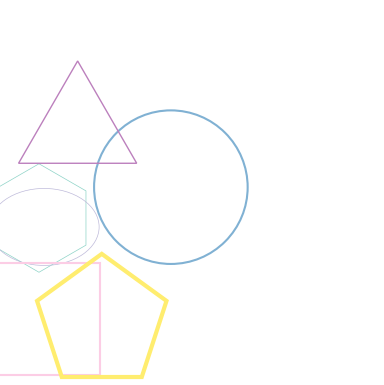[{"shape": "hexagon", "thickness": 0.5, "radius": 0.7, "center": [0.101, 0.434]}, {"shape": "oval", "thickness": 0.5, "radius": 0.71, "center": [0.115, 0.411]}, {"shape": "circle", "thickness": 1.5, "radius": 1.0, "center": [0.444, 0.514]}, {"shape": "square", "thickness": 1.5, "radius": 0.73, "center": [0.114, 0.172]}, {"shape": "triangle", "thickness": 1, "radius": 0.89, "center": [0.202, 0.664]}, {"shape": "pentagon", "thickness": 3, "radius": 0.88, "center": [0.264, 0.164]}]